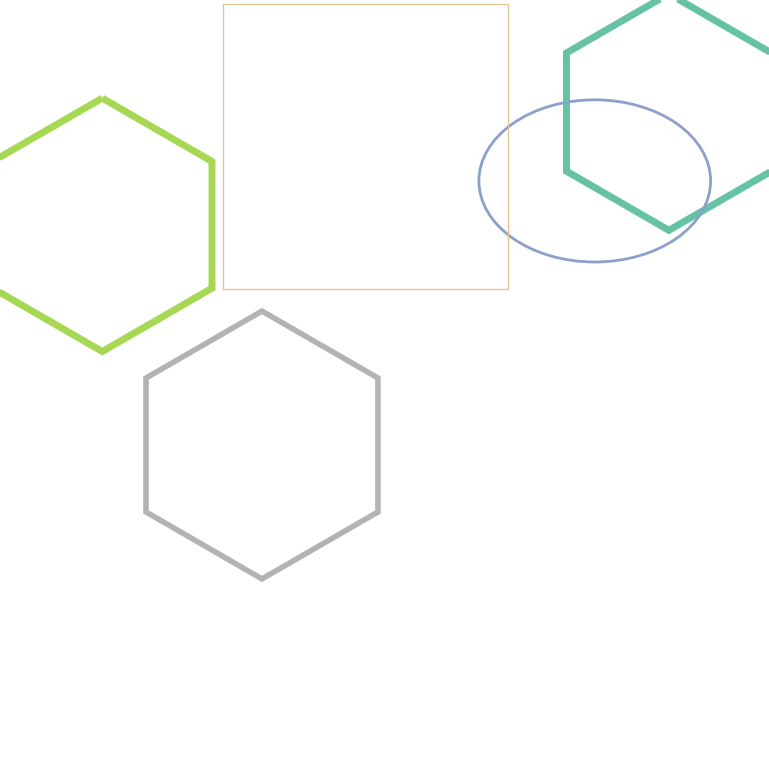[{"shape": "hexagon", "thickness": 2.5, "radius": 0.77, "center": [0.869, 0.854]}, {"shape": "oval", "thickness": 1, "radius": 0.75, "center": [0.772, 0.765]}, {"shape": "hexagon", "thickness": 2.5, "radius": 0.82, "center": [0.133, 0.708]}, {"shape": "square", "thickness": 0.5, "radius": 0.93, "center": [0.474, 0.81]}, {"shape": "hexagon", "thickness": 2, "radius": 0.87, "center": [0.34, 0.422]}]